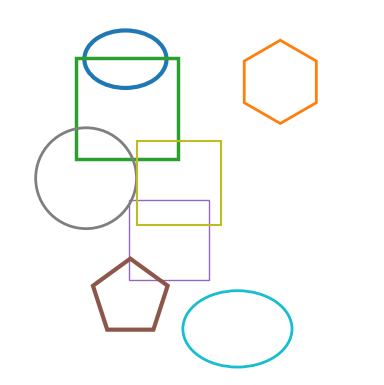[{"shape": "oval", "thickness": 3, "radius": 0.53, "center": [0.326, 0.846]}, {"shape": "hexagon", "thickness": 2, "radius": 0.54, "center": [0.728, 0.787]}, {"shape": "square", "thickness": 2.5, "radius": 0.66, "center": [0.33, 0.718]}, {"shape": "square", "thickness": 1, "radius": 0.52, "center": [0.438, 0.377]}, {"shape": "pentagon", "thickness": 3, "radius": 0.51, "center": [0.338, 0.226]}, {"shape": "circle", "thickness": 2, "radius": 0.65, "center": [0.224, 0.537]}, {"shape": "square", "thickness": 1.5, "radius": 0.55, "center": [0.464, 0.526]}, {"shape": "oval", "thickness": 2, "radius": 0.71, "center": [0.617, 0.146]}]